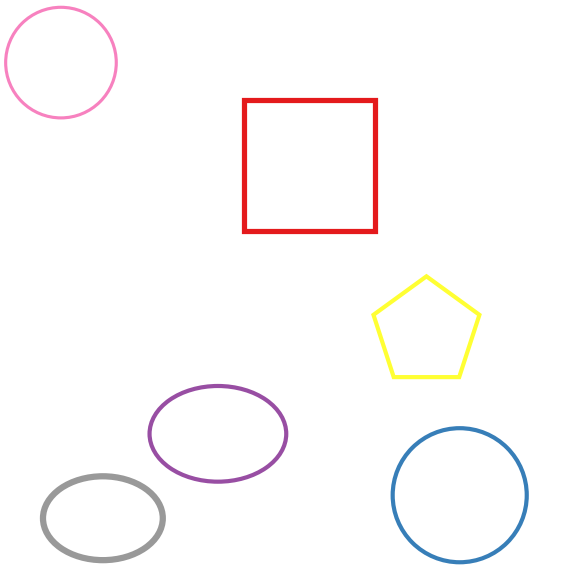[{"shape": "square", "thickness": 2.5, "radius": 0.57, "center": [0.536, 0.713]}, {"shape": "circle", "thickness": 2, "radius": 0.58, "center": [0.796, 0.142]}, {"shape": "oval", "thickness": 2, "radius": 0.59, "center": [0.377, 0.248]}, {"shape": "pentagon", "thickness": 2, "radius": 0.48, "center": [0.738, 0.424]}, {"shape": "circle", "thickness": 1.5, "radius": 0.48, "center": [0.106, 0.891]}, {"shape": "oval", "thickness": 3, "radius": 0.52, "center": [0.178, 0.102]}]